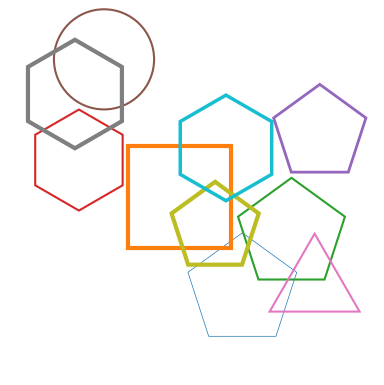[{"shape": "pentagon", "thickness": 0.5, "radius": 0.74, "center": [0.629, 0.247]}, {"shape": "square", "thickness": 3, "radius": 0.67, "center": [0.466, 0.489]}, {"shape": "pentagon", "thickness": 1.5, "radius": 0.73, "center": [0.757, 0.392]}, {"shape": "hexagon", "thickness": 1.5, "radius": 0.66, "center": [0.205, 0.584]}, {"shape": "pentagon", "thickness": 2, "radius": 0.63, "center": [0.831, 0.655]}, {"shape": "circle", "thickness": 1.5, "radius": 0.65, "center": [0.27, 0.846]}, {"shape": "triangle", "thickness": 1.5, "radius": 0.67, "center": [0.817, 0.258]}, {"shape": "hexagon", "thickness": 3, "radius": 0.7, "center": [0.195, 0.756]}, {"shape": "pentagon", "thickness": 3, "radius": 0.6, "center": [0.559, 0.409]}, {"shape": "hexagon", "thickness": 2.5, "radius": 0.69, "center": [0.587, 0.616]}]